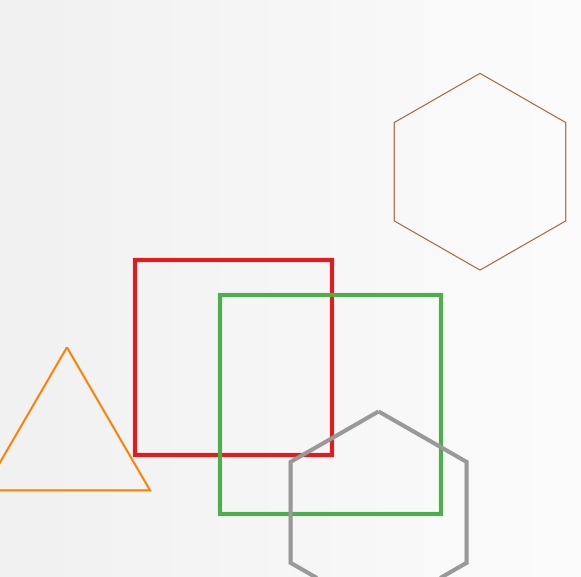[{"shape": "square", "thickness": 2, "radius": 0.85, "center": [0.402, 0.38]}, {"shape": "square", "thickness": 2, "radius": 0.95, "center": [0.569, 0.299]}, {"shape": "triangle", "thickness": 1, "radius": 0.83, "center": [0.115, 0.233]}, {"shape": "hexagon", "thickness": 0.5, "radius": 0.85, "center": [0.826, 0.702]}, {"shape": "hexagon", "thickness": 2, "radius": 0.87, "center": [0.651, 0.112]}]